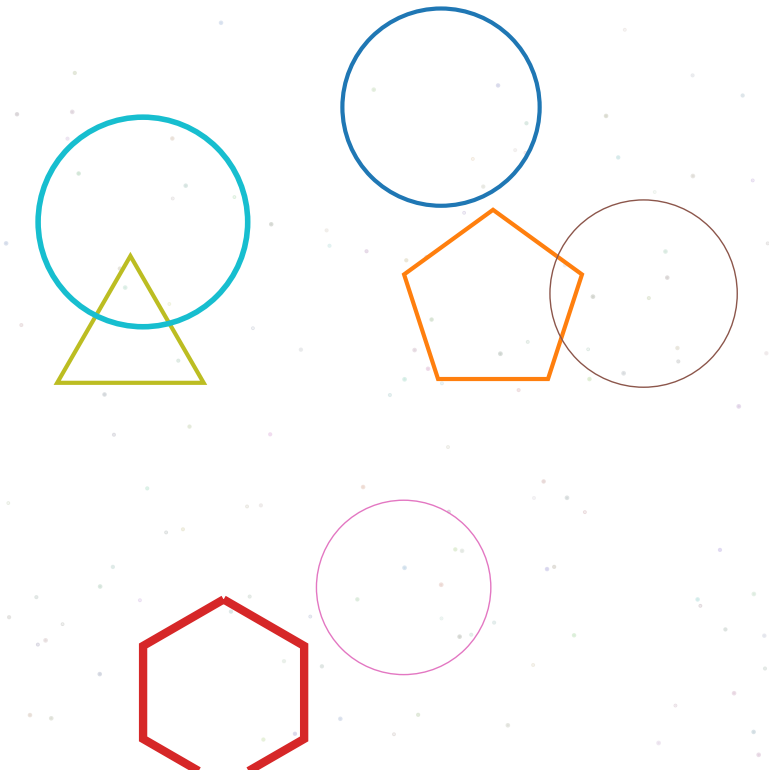[{"shape": "circle", "thickness": 1.5, "radius": 0.64, "center": [0.573, 0.861]}, {"shape": "pentagon", "thickness": 1.5, "radius": 0.61, "center": [0.64, 0.606]}, {"shape": "hexagon", "thickness": 3, "radius": 0.6, "center": [0.29, 0.101]}, {"shape": "circle", "thickness": 0.5, "radius": 0.61, "center": [0.836, 0.619]}, {"shape": "circle", "thickness": 0.5, "radius": 0.57, "center": [0.524, 0.237]}, {"shape": "triangle", "thickness": 1.5, "radius": 0.55, "center": [0.169, 0.558]}, {"shape": "circle", "thickness": 2, "radius": 0.68, "center": [0.186, 0.712]}]